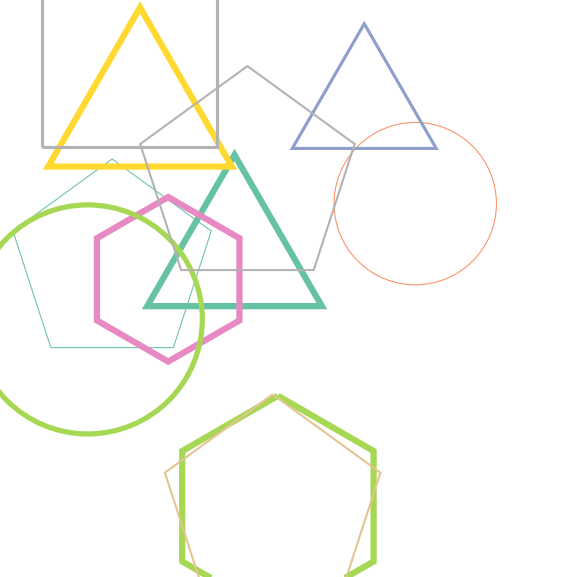[{"shape": "pentagon", "thickness": 0.5, "radius": 0.9, "center": [0.194, 0.543]}, {"shape": "triangle", "thickness": 3, "radius": 0.87, "center": [0.406, 0.556]}, {"shape": "circle", "thickness": 0.5, "radius": 0.7, "center": [0.719, 0.647]}, {"shape": "triangle", "thickness": 1.5, "radius": 0.72, "center": [0.631, 0.814]}, {"shape": "hexagon", "thickness": 3, "radius": 0.71, "center": [0.291, 0.515]}, {"shape": "hexagon", "thickness": 3, "radius": 0.96, "center": [0.481, 0.123]}, {"shape": "circle", "thickness": 2.5, "radius": 0.99, "center": [0.152, 0.446]}, {"shape": "triangle", "thickness": 3, "radius": 0.92, "center": [0.242, 0.803]}, {"shape": "pentagon", "thickness": 1, "radius": 0.98, "center": [0.472, 0.12]}, {"shape": "square", "thickness": 1.5, "radius": 0.76, "center": [0.225, 0.896]}, {"shape": "pentagon", "thickness": 1, "radius": 0.98, "center": [0.428, 0.689]}]